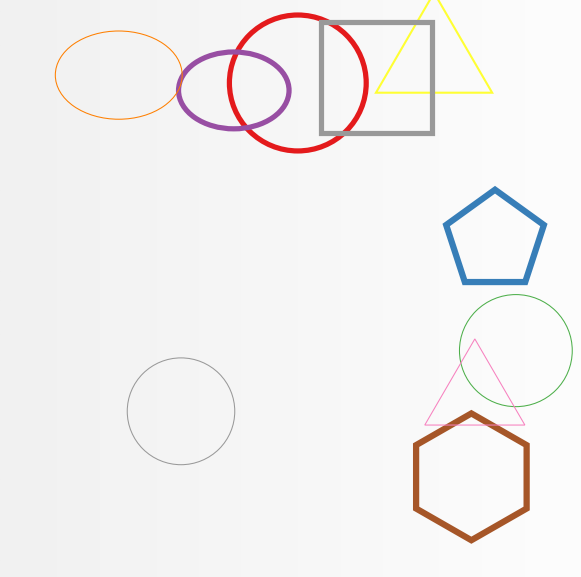[{"shape": "circle", "thickness": 2.5, "radius": 0.59, "center": [0.512, 0.855]}, {"shape": "pentagon", "thickness": 3, "radius": 0.44, "center": [0.852, 0.582]}, {"shape": "circle", "thickness": 0.5, "radius": 0.49, "center": [0.888, 0.392]}, {"shape": "oval", "thickness": 2.5, "radius": 0.48, "center": [0.402, 0.843]}, {"shape": "oval", "thickness": 0.5, "radius": 0.55, "center": [0.204, 0.869]}, {"shape": "triangle", "thickness": 1, "radius": 0.58, "center": [0.747, 0.896]}, {"shape": "hexagon", "thickness": 3, "radius": 0.55, "center": [0.811, 0.173]}, {"shape": "triangle", "thickness": 0.5, "radius": 0.5, "center": [0.817, 0.313]}, {"shape": "square", "thickness": 2.5, "radius": 0.48, "center": [0.648, 0.865]}, {"shape": "circle", "thickness": 0.5, "radius": 0.46, "center": [0.311, 0.287]}]